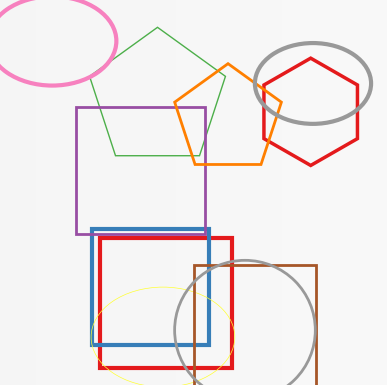[{"shape": "square", "thickness": 3, "radius": 0.85, "center": [0.429, 0.213]}, {"shape": "hexagon", "thickness": 2.5, "radius": 0.7, "center": [0.802, 0.71]}, {"shape": "square", "thickness": 3, "radius": 0.76, "center": [0.389, 0.254]}, {"shape": "pentagon", "thickness": 1, "radius": 0.92, "center": [0.406, 0.745]}, {"shape": "square", "thickness": 2, "radius": 0.83, "center": [0.363, 0.557]}, {"shape": "pentagon", "thickness": 2, "radius": 0.72, "center": [0.588, 0.69]}, {"shape": "oval", "thickness": 0.5, "radius": 0.93, "center": [0.421, 0.124]}, {"shape": "square", "thickness": 2, "radius": 0.79, "center": [0.658, 0.154]}, {"shape": "oval", "thickness": 3, "radius": 0.83, "center": [0.135, 0.894]}, {"shape": "circle", "thickness": 2, "radius": 0.91, "center": [0.632, 0.142]}, {"shape": "oval", "thickness": 3, "radius": 0.75, "center": [0.808, 0.783]}]